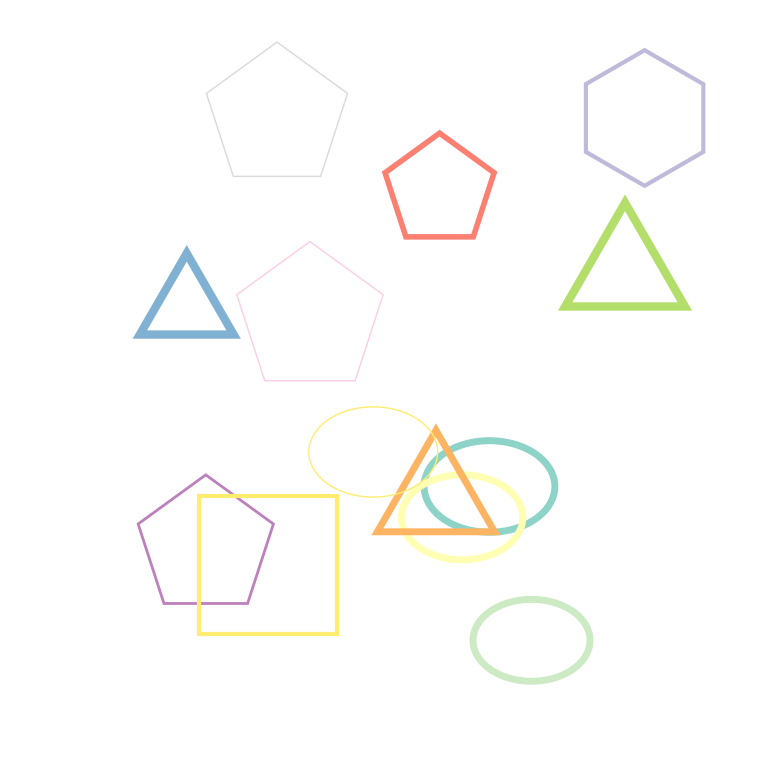[{"shape": "oval", "thickness": 2.5, "radius": 0.42, "center": [0.636, 0.368]}, {"shape": "oval", "thickness": 2.5, "radius": 0.39, "center": [0.6, 0.328]}, {"shape": "hexagon", "thickness": 1.5, "radius": 0.44, "center": [0.837, 0.847]}, {"shape": "pentagon", "thickness": 2, "radius": 0.37, "center": [0.571, 0.753]}, {"shape": "triangle", "thickness": 3, "radius": 0.35, "center": [0.242, 0.601]}, {"shape": "triangle", "thickness": 2.5, "radius": 0.44, "center": [0.566, 0.353]}, {"shape": "triangle", "thickness": 3, "radius": 0.45, "center": [0.812, 0.647]}, {"shape": "pentagon", "thickness": 0.5, "radius": 0.5, "center": [0.402, 0.586]}, {"shape": "pentagon", "thickness": 0.5, "radius": 0.48, "center": [0.36, 0.849]}, {"shape": "pentagon", "thickness": 1, "radius": 0.46, "center": [0.267, 0.291]}, {"shape": "oval", "thickness": 2.5, "radius": 0.38, "center": [0.69, 0.168]}, {"shape": "square", "thickness": 1.5, "radius": 0.45, "center": [0.348, 0.267]}, {"shape": "oval", "thickness": 0.5, "radius": 0.42, "center": [0.485, 0.413]}]